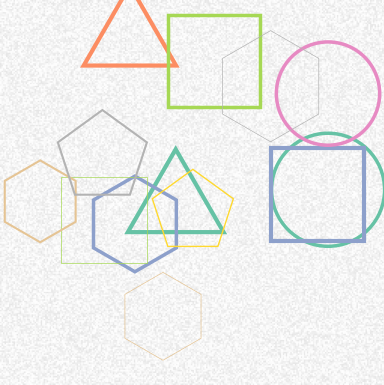[{"shape": "circle", "thickness": 2.5, "radius": 0.73, "center": [0.852, 0.507]}, {"shape": "triangle", "thickness": 3, "radius": 0.72, "center": [0.456, 0.469]}, {"shape": "triangle", "thickness": 3, "radius": 0.69, "center": [0.337, 0.899]}, {"shape": "hexagon", "thickness": 2.5, "radius": 0.62, "center": [0.35, 0.418]}, {"shape": "square", "thickness": 3, "radius": 0.6, "center": [0.824, 0.495]}, {"shape": "circle", "thickness": 2.5, "radius": 0.67, "center": [0.852, 0.757]}, {"shape": "square", "thickness": 0.5, "radius": 0.56, "center": [0.27, 0.429]}, {"shape": "square", "thickness": 2.5, "radius": 0.6, "center": [0.557, 0.842]}, {"shape": "pentagon", "thickness": 1, "radius": 0.55, "center": [0.501, 0.45]}, {"shape": "hexagon", "thickness": 1.5, "radius": 0.53, "center": [0.104, 0.477]}, {"shape": "hexagon", "thickness": 0.5, "radius": 0.57, "center": [0.423, 0.178]}, {"shape": "hexagon", "thickness": 0.5, "radius": 0.72, "center": [0.703, 0.776]}, {"shape": "pentagon", "thickness": 1.5, "radius": 0.61, "center": [0.266, 0.593]}]